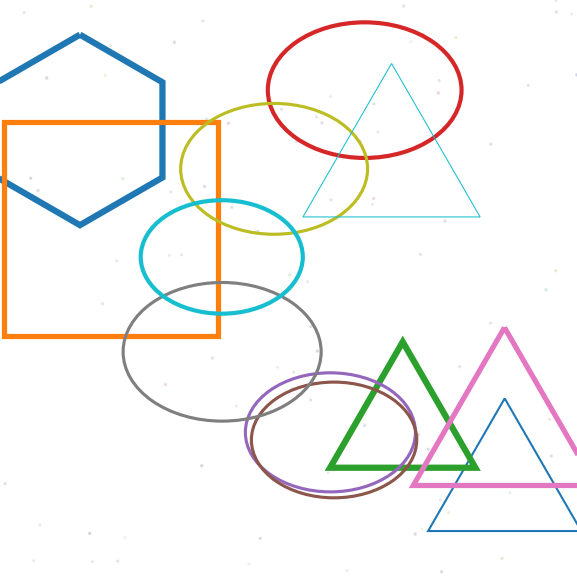[{"shape": "triangle", "thickness": 1, "radius": 0.77, "center": [0.874, 0.156]}, {"shape": "hexagon", "thickness": 3, "radius": 0.82, "center": [0.138, 0.774]}, {"shape": "square", "thickness": 2.5, "radius": 0.92, "center": [0.192, 0.602]}, {"shape": "triangle", "thickness": 3, "radius": 0.73, "center": [0.697, 0.262]}, {"shape": "oval", "thickness": 2, "radius": 0.84, "center": [0.631, 0.843]}, {"shape": "oval", "thickness": 1.5, "radius": 0.74, "center": [0.572, 0.25]}, {"shape": "oval", "thickness": 1.5, "radius": 0.72, "center": [0.578, 0.237]}, {"shape": "triangle", "thickness": 2.5, "radius": 0.91, "center": [0.874, 0.25]}, {"shape": "oval", "thickness": 1.5, "radius": 0.86, "center": [0.385, 0.39]}, {"shape": "oval", "thickness": 1.5, "radius": 0.81, "center": [0.475, 0.707]}, {"shape": "triangle", "thickness": 0.5, "radius": 0.89, "center": [0.678, 0.712]}, {"shape": "oval", "thickness": 2, "radius": 0.7, "center": [0.384, 0.554]}]